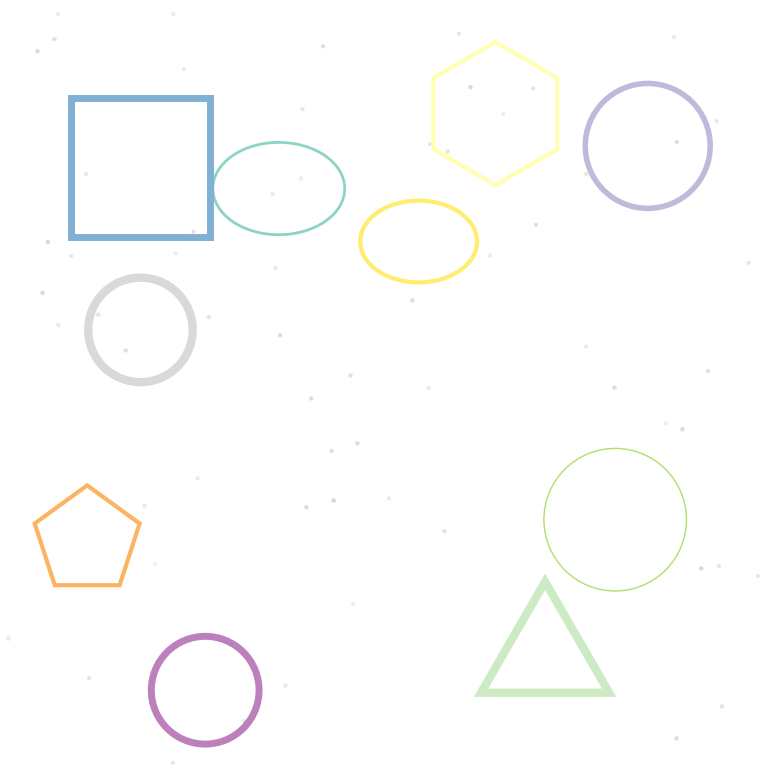[{"shape": "oval", "thickness": 1, "radius": 0.43, "center": [0.362, 0.755]}, {"shape": "hexagon", "thickness": 1.5, "radius": 0.46, "center": [0.643, 0.852]}, {"shape": "circle", "thickness": 2, "radius": 0.41, "center": [0.841, 0.811]}, {"shape": "square", "thickness": 2.5, "radius": 0.45, "center": [0.183, 0.783]}, {"shape": "pentagon", "thickness": 1.5, "radius": 0.36, "center": [0.113, 0.298]}, {"shape": "circle", "thickness": 0.5, "radius": 0.46, "center": [0.799, 0.325]}, {"shape": "circle", "thickness": 3, "radius": 0.34, "center": [0.182, 0.572]}, {"shape": "circle", "thickness": 2.5, "radius": 0.35, "center": [0.266, 0.104]}, {"shape": "triangle", "thickness": 3, "radius": 0.48, "center": [0.708, 0.148]}, {"shape": "oval", "thickness": 1.5, "radius": 0.38, "center": [0.544, 0.686]}]